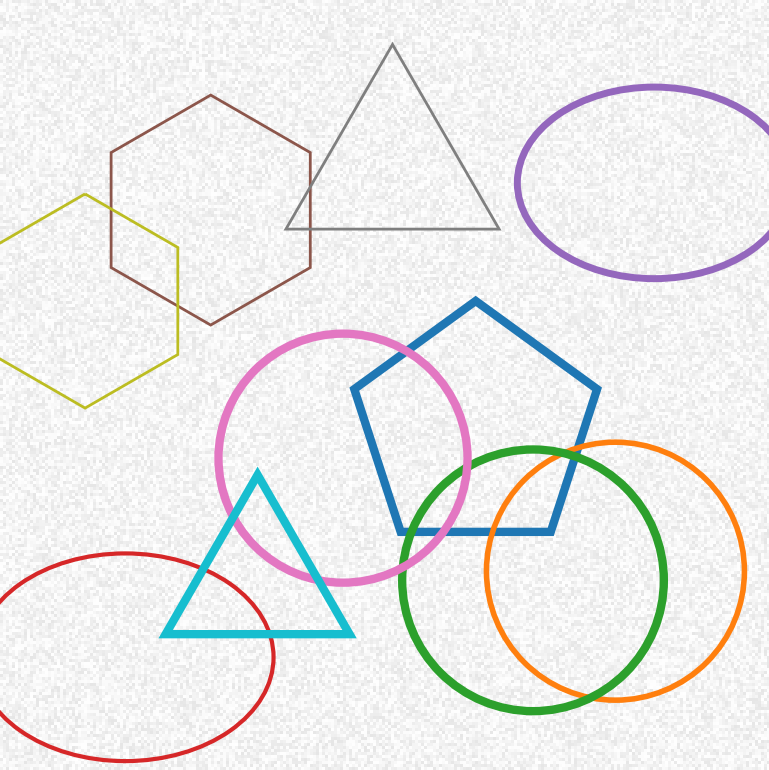[{"shape": "pentagon", "thickness": 3, "radius": 0.83, "center": [0.618, 0.443]}, {"shape": "circle", "thickness": 2, "radius": 0.84, "center": [0.799, 0.258]}, {"shape": "circle", "thickness": 3, "radius": 0.85, "center": [0.692, 0.246]}, {"shape": "oval", "thickness": 1.5, "radius": 0.96, "center": [0.163, 0.146]}, {"shape": "oval", "thickness": 2.5, "radius": 0.89, "center": [0.85, 0.763]}, {"shape": "hexagon", "thickness": 1, "radius": 0.75, "center": [0.274, 0.727]}, {"shape": "circle", "thickness": 3, "radius": 0.81, "center": [0.445, 0.405]}, {"shape": "triangle", "thickness": 1, "radius": 0.8, "center": [0.51, 0.782]}, {"shape": "hexagon", "thickness": 1, "radius": 0.7, "center": [0.11, 0.609]}, {"shape": "triangle", "thickness": 3, "radius": 0.69, "center": [0.335, 0.245]}]